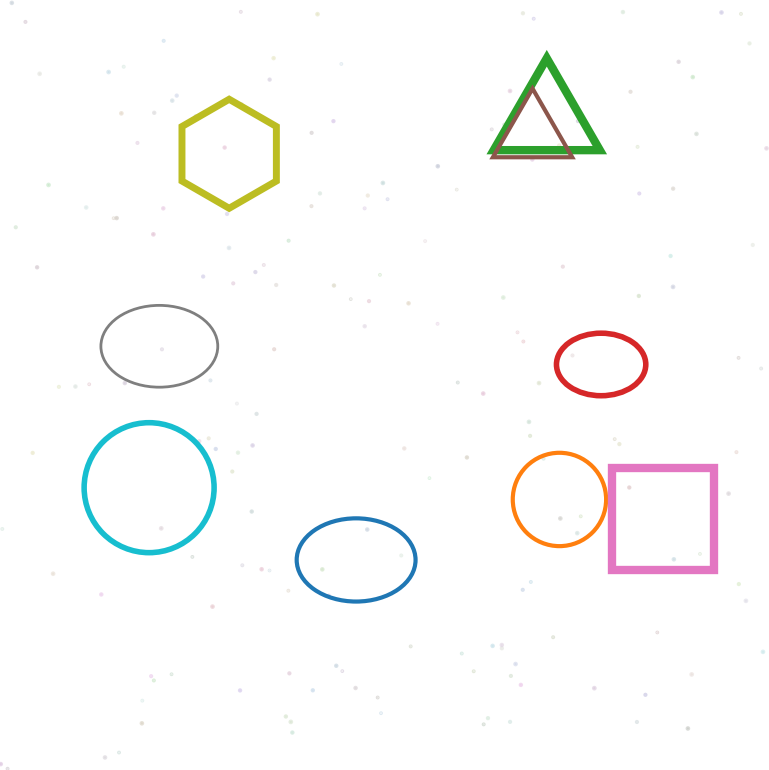[{"shape": "oval", "thickness": 1.5, "radius": 0.39, "center": [0.462, 0.273]}, {"shape": "circle", "thickness": 1.5, "radius": 0.3, "center": [0.727, 0.351]}, {"shape": "triangle", "thickness": 3, "radius": 0.4, "center": [0.71, 0.845]}, {"shape": "oval", "thickness": 2, "radius": 0.29, "center": [0.781, 0.527]}, {"shape": "triangle", "thickness": 1.5, "radius": 0.3, "center": [0.692, 0.825]}, {"shape": "square", "thickness": 3, "radius": 0.33, "center": [0.861, 0.326]}, {"shape": "oval", "thickness": 1, "radius": 0.38, "center": [0.207, 0.55]}, {"shape": "hexagon", "thickness": 2.5, "radius": 0.35, "center": [0.298, 0.8]}, {"shape": "circle", "thickness": 2, "radius": 0.42, "center": [0.194, 0.367]}]